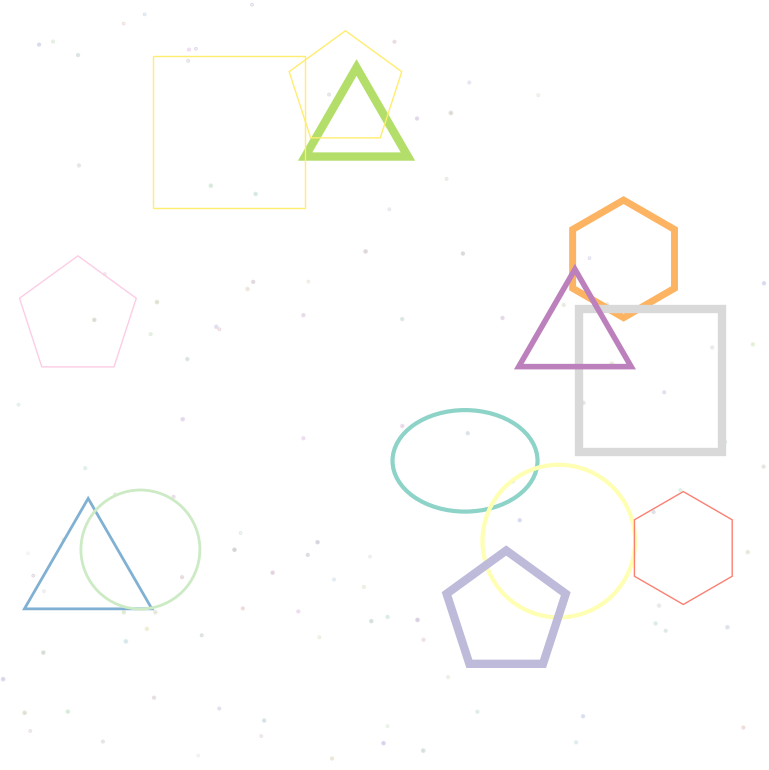[{"shape": "oval", "thickness": 1.5, "radius": 0.47, "center": [0.604, 0.401]}, {"shape": "circle", "thickness": 1.5, "radius": 0.5, "center": [0.726, 0.297]}, {"shape": "pentagon", "thickness": 3, "radius": 0.41, "center": [0.657, 0.204]}, {"shape": "hexagon", "thickness": 0.5, "radius": 0.37, "center": [0.887, 0.288]}, {"shape": "triangle", "thickness": 1, "radius": 0.48, "center": [0.114, 0.257]}, {"shape": "hexagon", "thickness": 2.5, "radius": 0.38, "center": [0.81, 0.664]}, {"shape": "triangle", "thickness": 3, "radius": 0.39, "center": [0.463, 0.835]}, {"shape": "pentagon", "thickness": 0.5, "radius": 0.4, "center": [0.101, 0.588]}, {"shape": "square", "thickness": 3, "radius": 0.46, "center": [0.844, 0.506]}, {"shape": "triangle", "thickness": 2, "radius": 0.42, "center": [0.747, 0.566]}, {"shape": "circle", "thickness": 1, "radius": 0.39, "center": [0.182, 0.286]}, {"shape": "pentagon", "thickness": 0.5, "radius": 0.38, "center": [0.449, 0.883]}, {"shape": "square", "thickness": 0.5, "radius": 0.49, "center": [0.298, 0.828]}]